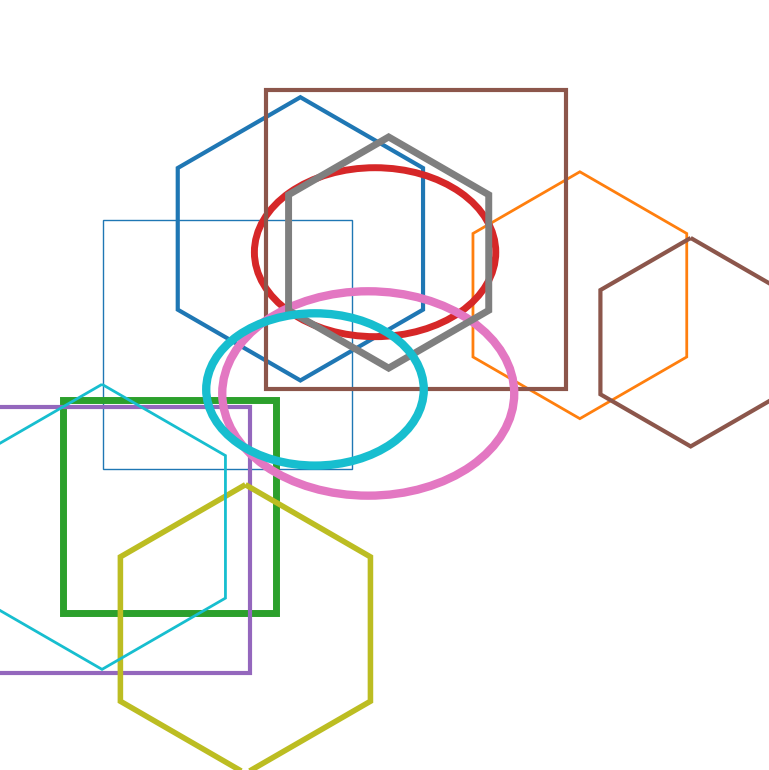[{"shape": "hexagon", "thickness": 1.5, "radius": 0.92, "center": [0.39, 0.69]}, {"shape": "square", "thickness": 0.5, "radius": 0.81, "center": [0.295, 0.553]}, {"shape": "hexagon", "thickness": 1, "radius": 0.8, "center": [0.753, 0.617]}, {"shape": "square", "thickness": 2.5, "radius": 0.69, "center": [0.22, 0.342]}, {"shape": "oval", "thickness": 2.5, "radius": 0.78, "center": [0.487, 0.672]}, {"shape": "square", "thickness": 1.5, "radius": 0.86, "center": [0.152, 0.299]}, {"shape": "square", "thickness": 1.5, "radius": 0.97, "center": [0.54, 0.689]}, {"shape": "hexagon", "thickness": 1.5, "radius": 0.68, "center": [0.897, 0.556]}, {"shape": "oval", "thickness": 3, "radius": 0.95, "center": [0.478, 0.489]}, {"shape": "hexagon", "thickness": 2.5, "radius": 0.75, "center": [0.505, 0.672]}, {"shape": "hexagon", "thickness": 2, "radius": 0.94, "center": [0.319, 0.183]}, {"shape": "oval", "thickness": 3, "radius": 0.71, "center": [0.409, 0.494]}, {"shape": "hexagon", "thickness": 1, "radius": 0.93, "center": [0.132, 0.316]}]